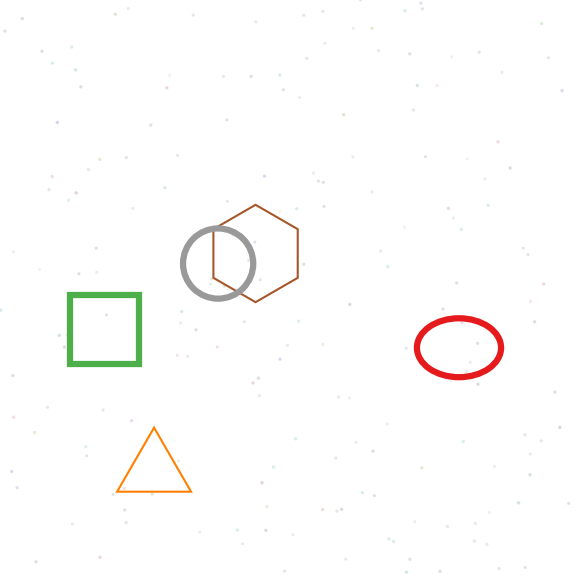[{"shape": "oval", "thickness": 3, "radius": 0.36, "center": [0.795, 0.397]}, {"shape": "square", "thickness": 3, "radius": 0.3, "center": [0.182, 0.428]}, {"shape": "triangle", "thickness": 1, "radius": 0.37, "center": [0.267, 0.185]}, {"shape": "hexagon", "thickness": 1, "radius": 0.42, "center": [0.443, 0.56]}, {"shape": "circle", "thickness": 3, "radius": 0.3, "center": [0.378, 0.543]}]